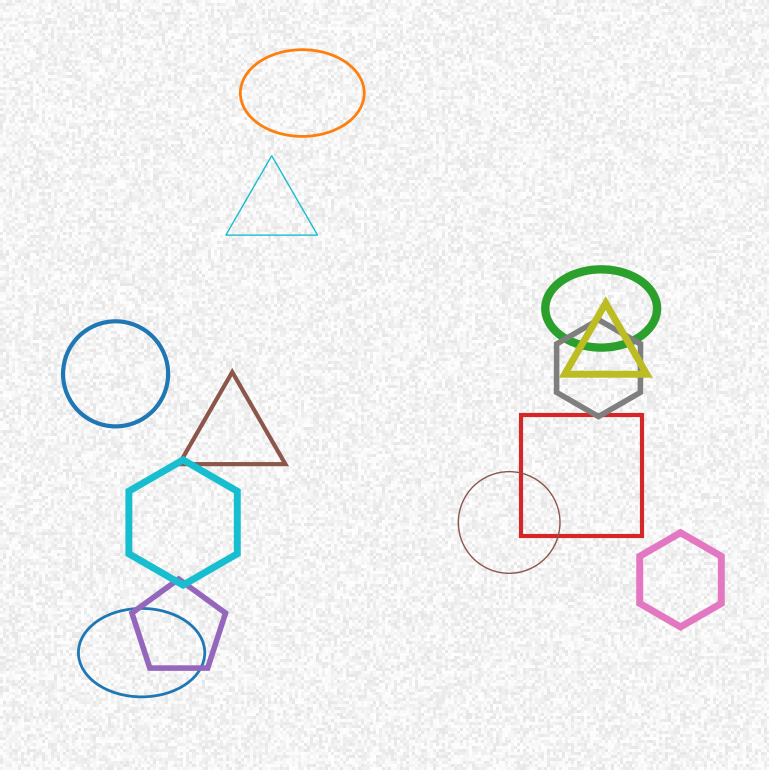[{"shape": "oval", "thickness": 1, "radius": 0.41, "center": [0.184, 0.152]}, {"shape": "circle", "thickness": 1.5, "radius": 0.34, "center": [0.15, 0.514]}, {"shape": "oval", "thickness": 1, "radius": 0.4, "center": [0.393, 0.879]}, {"shape": "oval", "thickness": 3, "radius": 0.36, "center": [0.781, 0.599]}, {"shape": "square", "thickness": 1.5, "radius": 0.39, "center": [0.755, 0.383]}, {"shape": "pentagon", "thickness": 2, "radius": 0.32, "center": [0.232, 0.184]}, {"shape": "triangle", "thickness": 1.5, "radius": 0.4, "center": [0.302, 0.437]}, {"shape": "circle", "thickness": 0.5, "radius": 0.33, "center": [0.661, 0.321]}, {"shape": "hexagon", "thickness": 2.5, "radius": 0.31, "center": [0.884, 0.247]}, {"shape": "hexagon", "thickness": 2, "radius": 0.31, "center": [0.777, 0.522]}, {"shape": "triangle", "thickness": 2.5, "radius": 0.31, "center": [0.787, 0.545]}, {"shape": "hexagon", "thickness": 2.5, "radius": 0.41, "center": [0.238, 0.321]}, {"shape": "triangle", "thickness": 0.5, "radius": 0.34, "center": [0.353, 0.729]}]